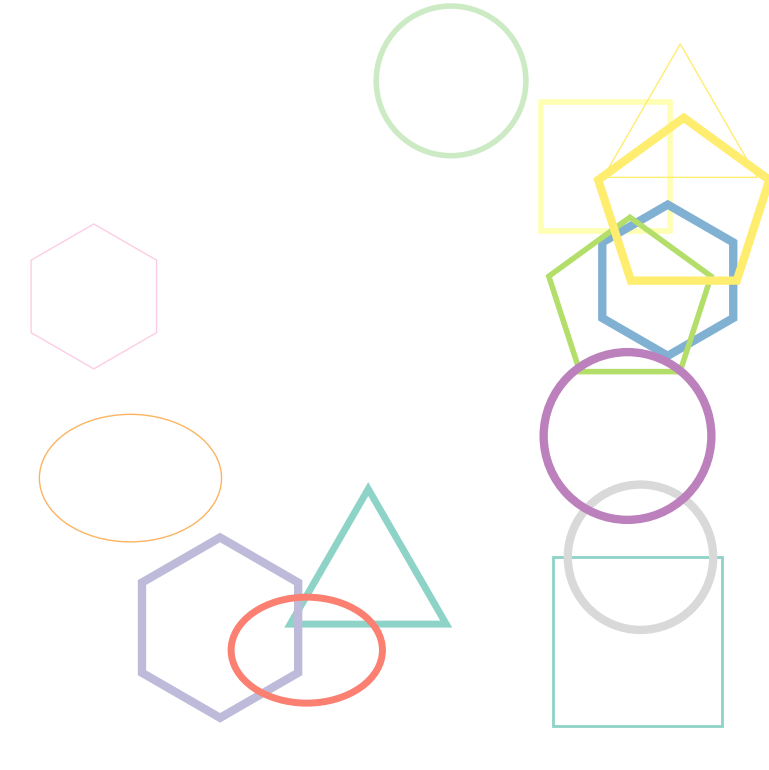[{"shape": "square", "thickness": 1, "radius": 0.55, "center": [0.828, 0.167]}, {"shape": "triangle", "thickness": 2.5, "radius": 0.58, "center": [0.478, 0.248]}, {"shape": "square", "thickness": 2, "radius": 0.42, "center": [0.786, 0.784]}, {"shape": "hexagon", "thickness": 3, "radius": 0.59, "center": [0.286, 0.185]}, {"shape": "oval", "thickness": 2.5, "radius": 0.49, "center": [0.398, 0.156]}, {"shape": "hexagon", "thickness": 3, "radius": 0.49, "center": [0.867, 0.636]}, {"shape": "oval", "thickness": 0.5, "radius": 0.59, "center": [0.169, 0.379]}, {"shape": "pentagon", "thickness": 2, "radius": 0.55, "center": [0.818, 0.607]}, {"shape": "hexagon", "thickness": 0.5, "radius": 0.47, "center": [0.122, 0.615]}, {"shape": "circle", "thickness": 3, "radius": 0.47, "center": [0.832, 0.276]}, {"shape": "circle", "thickness": 3, "radius": 0.54, "center": [0.815, 0.434]}, {"shape": "circle", "thickness": 2, "radius": 0.49, "center": [0.586, 0.895]}, {"shape": "pentagon", "thickness": 3, "radius": 0.58, "center": [0.888, 0.73]}, {"shape": "triangle", "thickness": 0.5, "radius": 0.58, "center": [0.883, 0.827]}]